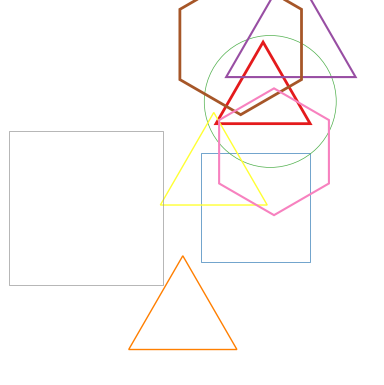[{"shape": "triangle", "thickness": 2, "radius": 0.71, "center": [0.683, 0.749]}, {"shape": "square", "thickness": 0.5, "radius": 0.71, "center": [0.664, 0.461]}, {"shape": "circle", "thickness": 0.5, "radius": 0.86, "center": [0.702, 0.736]}, {"shape": "triangle", "thickness": 1.5, "radius": 0.97, "center": [0.756, 0.897]}, {"shape": "triangle", "thickness": 1, "radius": 0.81, "center": [0.475, 0.173]}, {"shape": "triangle", "thickness": 1, "radius": 0.8, "center": [0.555, 0.548]}, {"shape": "hexagon", "thickness": 2, "radius": 0.91, "center": [0.625, 0.885]}, {"shape": "hexagon", "thickness": 1.5, "radius": 0.82, "center": [0.712, 0.606]}, {"shape": "square", "thickness": 0.5, "radius": 1.0, "center": [0.224, 0.46]}]